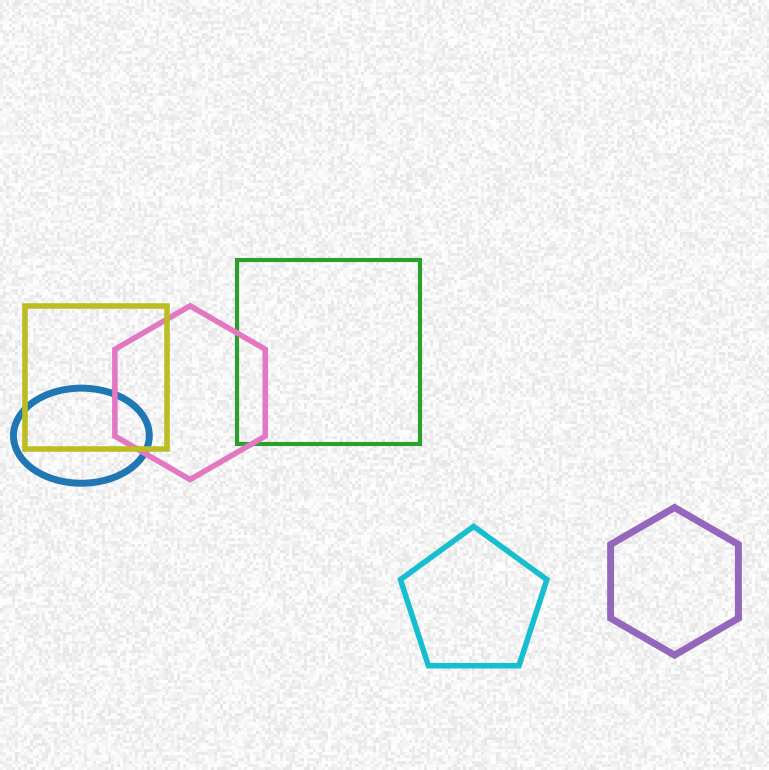[{"shape": "oval", "thickness": 2.5, "radius": 0.44, "center": [0.106, 0.434]}, {"shape": "square", "thickness": 1.5, "radius": 0.6, "center": [0.426, 0.543]}, {"shape": "hexagon", "thickness": 2.5, "radius": 0.48, "center": [0.876, 0.245]}, {"shape": "hexagon", "thickness": 2, "radius": 0.56, "center": [0.247, 0.49]}, {"shape": "square", "thickness": 2, "radius": 0.46, "center": [0.125, 0.51]}, {"shape": "pentagon", "thickness": 2, "radius": 0.5, "center": [0.615, 0.216]}]